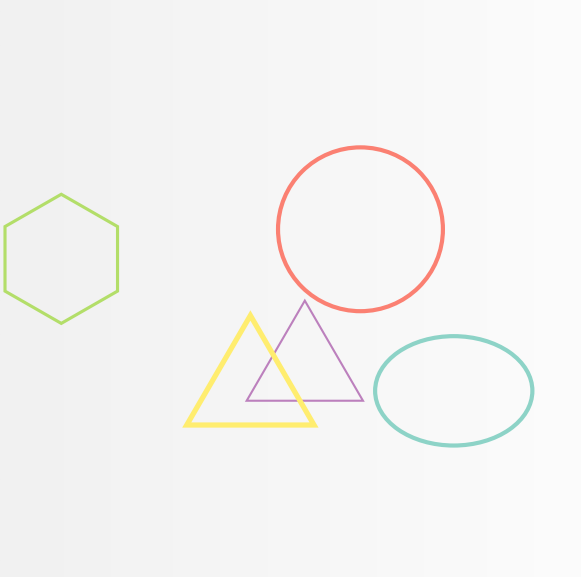[{"shape": "oval", "thickness": 2, "radius": 0.68, "center": [0.781, 0.322]}, {"shape": "circle", "thickness": 2, "radius": 0.71, "center": [0.62, 0.602]}, {"shape": "hexagon", "thickness": 1.5, "radius": 0.56, "center": [0.105, 0.551]}, {"shape": "triangle", "thickness": 1, "radius": 0.58, "center": [0.524, 0.363]}, {"shape": "triangle", "thickness": 2.5, "radius": 0.63, "center": [0.431, 0.326]}]